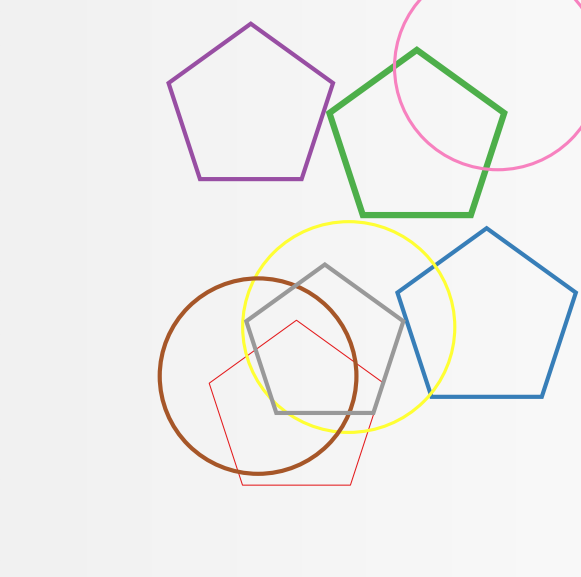[{"shape": "pentagon", "thickness": 0.5, "radius": 0.79, "center": [0.51, 0.287]}, {"shape": "pentagon", "thickness": 2, "radius": 0.81, "center": [0.837, 0.443]}, {"shape": "pentagon", "thickness": 3, "radius": 0.79, "center": [0.717, 0.755]}, {"shape": "pentagon", "thickness": 2, "radius": 0.74, "center": [0.431, 0.809]}, {"shape": "circle", "thickness": 1.5, "radius": 0.91, "center": [0.6, 0.433]}, {"shape": "circle", "thickness": 2, "radius": 0.85, "center": [0.444, 0.348]}, {"shape": "circle", "thickness": 1.5, "radius": 0.89, "center": [0.856, 0.883]}, {"shape": "pentagon", "thickness": 2, "radius": 0.71, "center": [0.559, 0.399]}]